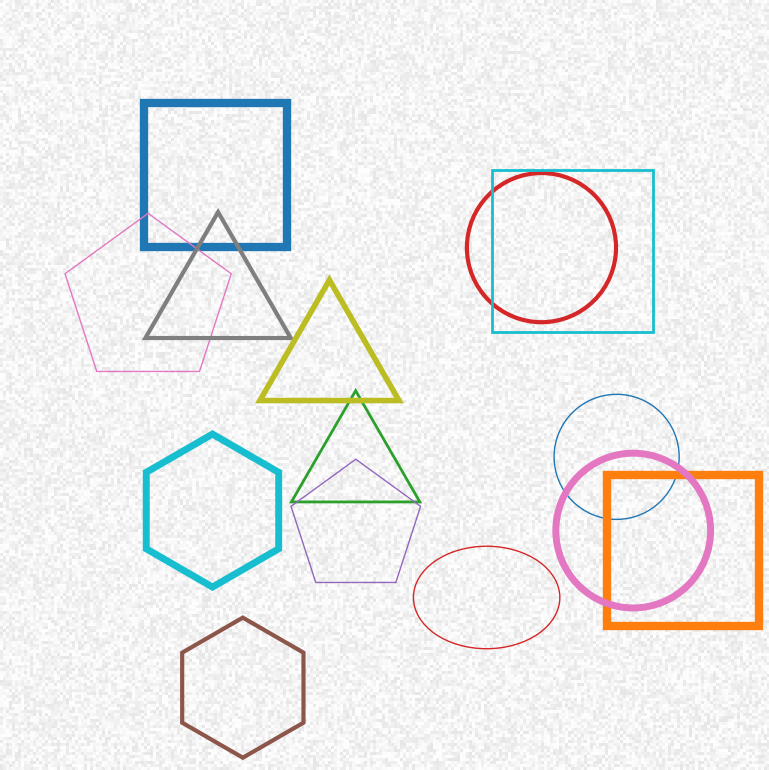[{"shape": "square", "thickness": 3, "radius": 0.47, "center": [0.28, 0.772]}, {"shape": "circle", "thickness": 0.5, "radius": 0.41, "center": [0.801, 0.407]}, {"shape": "square", "thickness": 3, "radius": 0.49, "center": [0.887, 0.285]}, {"shape": "triangle", "thickness": 1, "radius": 0.48, "center": [0.462, 0.396]}, {"shape": "circle", "thickness": 1.5, "radius": 0.48, "center": [0.703, 0.678]}, {"shape": "oval", "thickness": 0.5, "radius": 0.48, "center": [0.632, 0.224]}, {"shape": "pentagon", "thickness": 0.5, "radius": 0.44, "center": [0.462, 0.315]}, {"shape": "hexagon", "thickness": 1.5, "radius": 0.45, "center": [0.315, 0.107]}, {"shape": "circle", "thickness": 2.5, "radius": 0.5, "center": [0.822, 0.311]}, {"shape": "pentagon", "thickness": 0.5, "radius": 0.57, "center": [0.192, 0.609]}, {"shape": "triangle", "thickness": 1.5, "radius": 0.54, "center": [0.283, 0.616]}, {"shape": "triangle", "thickness": 2, "radius": 0.52, "center": [0.428, 0.532]}, {"shape": "square", "thickness": 1, "radius": 0.52, "center": [0.743, 0.674]}, {"shape": "hexagon", "thickness": 2.5, "radius": 0.5, "center": [0.276, 0.337]}]